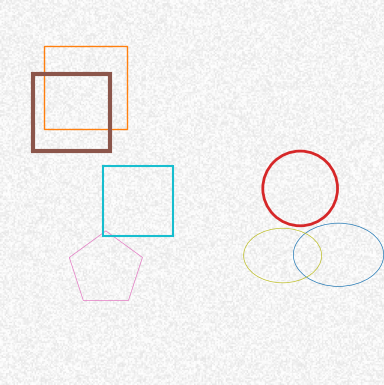[{"shape": "oval", "thickness": 0.5, "radius": 0.59, "center": [0.879, 0.338]}, {"shape": "square", "thickness": 1, "radius": 0.54, "center": [0.222, 0.773]}, {"shape": "circle", "thickness": 2, "radius": 0.49, "center": [0.78, 0.511]}, {"shape": "square", "thickness": 3, "radius": 0.5, "center": [0.185, 0.707]}, {"shape": "pentagon", "thickness": 0.5, "radius": 0.5, "center": [0.275, 0.3]}, {"shape": "oval", "thickness": 0.5, "radius": 0.51, "center": [0.734, 0.336]}, {"shape": "square", "thickness": 1.5, "radius": 0.46, "center": [0.358, 0.478]}]